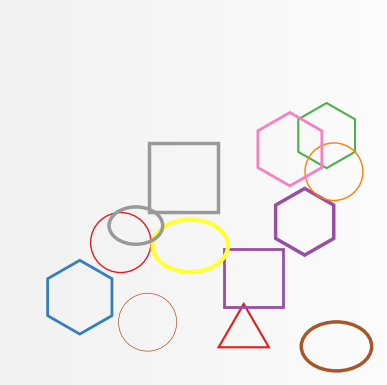[{"shape": "triangle", "thickness": 1.5, "radius": 0.38, "center": [0.629, 0.135]}, {"shape": "circle", "thickness": 1, "radius": 0.39, "center": [0.312, 0.37]}, {"shape": "hexagon", "thickness": 2, "radius": 0.48, "center": [0.206, 0.228]}, {"shape": "hexagon", "thickness": 1.5, "radius": 0.42, "center": [0.843, 0.648]}, {"shape": "hexagon", "thickness": 2.5, "radius": 0.43, "center": [0.786, 0.424]}, {"shape": "square", "thickness": 2, "radius": 0.38, "center": [0.653, 0.278]}, {"shape": "circle", "thickness": 1, "radius": 0.37, "center": [0.862, 0.554]}, {"shape": "oval", "thickness": 3, "radius": 0.49, "center": [0.491, 0.362]}, {"shape": "circle", "thickness": 0.5, "radius": 0.38, "center": [0.381, 0.163]}, {"shape": "oval", "thickness": 2.5, "radius": 0.45, "center": [0.868, 0.1]}, {"shape": "hexagon", "thickness": 2, "radius": 0.48, "center": [0.748, 0.613]}, {"shape": "square", "thickness": 2.5, "radius": 0.45, "center": [0.473, 0.539]}, {"shape": "oval", "thickness": 2.5, "radius": 0.35, "center": [0.351, 0.414]}]